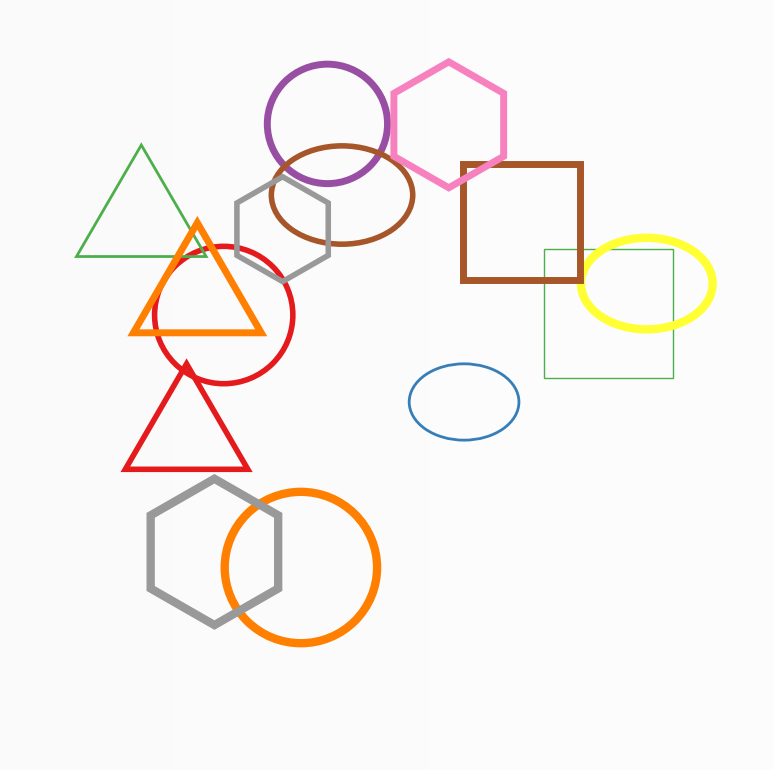[{"shape": "circle", "thickness": 2, "radius": 0.45, "center": [0.289, 0.591]}, {"shape": "triangle", "thickness": 2, "radius": 0.46, "center": [0.241, 0.436]}, {"shape": "oval", "thickness": 1, "radius": 0.35, "center": [0.599, 0.478]}, {"shape": "triangle", "thickness": 1, "radius": 0.48, "center": [0.182, 0.715]}, {"shape": "square", "thickness": 0.5, "radius": 0.42, "center": [0.785, 0.592]}, {"shape": "circle", "thickness": 2.5, "radius": 0.39, "center": [0.422, 0.839]}, {"shape": "triangle", "thickness": 2.5, "radius": 0.48, "center": [0.255, 0.615]}, {"shape": "circle", "thickness": 3, "radius": 0.49, "center": [0.388, 0.263]}, {"shape": "oval", "thickness": 3, "radius": 0.42, "center": [0.835, 0.632]}, {"shape": "square", "thickness": 2.5, "radius": 0.38, "center": [0.673, 0.712]}, {"shape": "oval", "thickness": 2, "radius": 0.46, "center": [0.441, 0.747]}, {"shape": "hexagon", "thickness": 2.5, "radius": 0.41, "center": [0.579, 0.838]}, {"shape": "hexagon", "thickness": 3, "radius": 0.47, "center": [0.277, 0.283]}, {"shape": "hexagon", "thickness": 2, "radius": 0.34, "center": [0.365, 0.702]}]